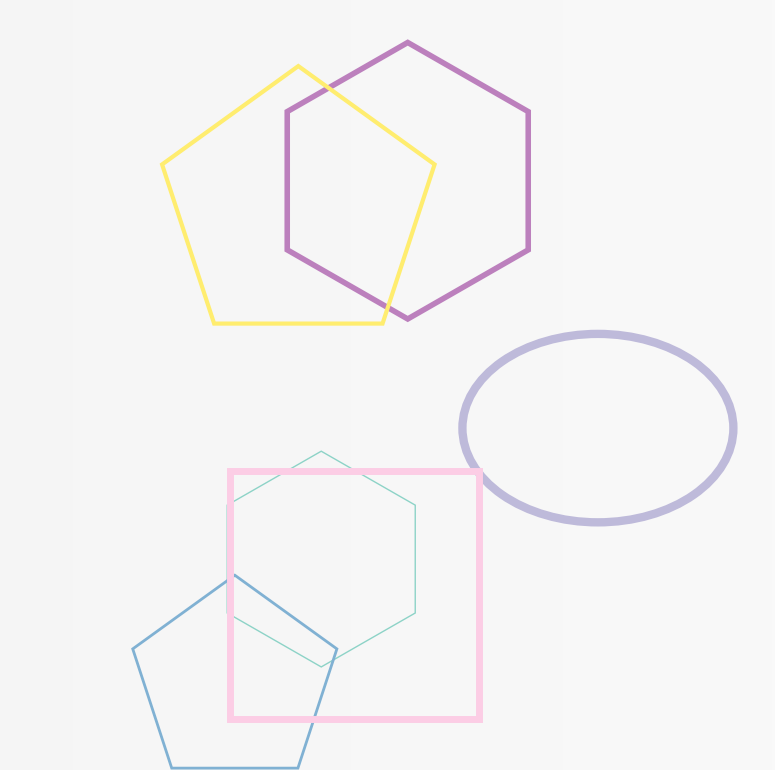[{"shape": "hexagon", "thickness": 0.5, "radius": 0.7, "center": [0.414, 0.274]}, {"shape": "oval", "thickness": 3, "radius": 0.87, "center": [0.771, 0.444]}, {"shape": "pentagon", "thickness": 1, "radius": 0.69, "center": [0.303, 0.114]}, {"shape": "square", "thickness": 2.5, "radius": 0.8, "center": [0.457, 0.227]}, {"shape": "hexagon", "thickness": 2, "radius": 0.9, "center": [0.526, 0.765]}, {"shape": "pentagon", "thickness": 1.5, "radius": 0.92, "center": [0.385, 0.729]}]